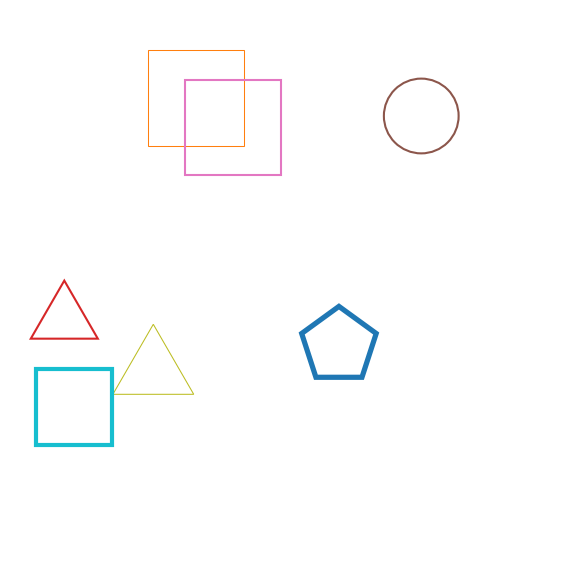[{"shape": "pentagon", "thickness": 2.5, "radius": 0.34, "center": [0.587, 0.401]}, {"shape": "square", "thickness": 0.5, "radius": 0.41, "center": [0.339, 0.829]}, {"shape": "triangle", "thickness": 1, "radius": 0.34, "center": [0.111, 0.446]}, {"shape": "circle", "thickness": 1, "radius": 0.32, "center": [0.729, 0.798]}, {"shape": "square", "thickness": 1, "radius": 0.41, "center": [0.403, 0.778]}, {"shape": "triangle", "thickness": 0.5, "radius": 0.4, "center": [0.265, 0.357]}, {"shape": "square", "thickness": 2, "radius": 0.33, "center": [0.127, 0.294]}]